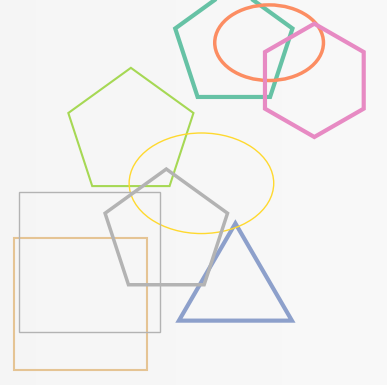[{"shape": "pentagon", "thickness": 3, "radius": 0.8, "center": [0.603, 0.877]}, {"shape": "oval", "thickness": 2.5, "radius": 0.7, "center": [0.694, 0.889]}, {"shape": "triangle", "thickness": 3, "radius": 0.84, "center": [0.607, 0.251]}, {"shape": "hexagon", "thickness": 3, "radius": 0.74, "center": [0.811, 0.791]}, {"shape": "pentagon", "thickness": 1.5, "radius": 0.85, "center": [0.338, 0.654]}, {"shape": "oval", "thickness": 1, "radius": 0.93, "center": [0.52, 0.524]}, {"shape": "square", "thickness": 1.5, "radius": 0.86, "center": [0.207, 0.21]}, {"shape": "square", "thickness": 1, "radius": 0.91, "center": [0.232, 0.319]}, {"shape": "pentagon", "thickness": 2.5, "radius": 0.83, "center": [0.429, 0.395]}]